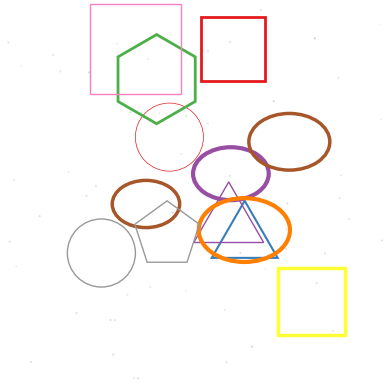[{"shape": "circle", "thickness": 0.5, "radius": 0.44, "center": [0.44, 0.644]}, {"shape": "square", "thickness": 2, "radius": 0.41, "center": [0.604, 0.873]}, {"shape": "triangle", "thickness": 1.5, "radius": 0.49, "center": [0.636, 0.38]}, {"shape": "hexagon", "thickness": 2, "radius": 0.58, "center": [0.407, 0.794]}, {"shape": "oval", "thickness": 3, "radius": 0.49, "center": [0.6, 0.549]}, {"shape": "triangle", "thickness": 1, "radius": 0.52, "center": [0.594, 0.423]}, {"shape": "oval", "thickness": 3, "radius": 0.59, "center": [0.635, 0.402]}, {"shape": "square", "thickness": 2.5, "radius": 0.44, "center": [0.809, 0.216]}, {"shape": "oval", "thickness": 2.5, "radius": 0.53, "center": [0.752, 0.632]}, {"shape": "oval", "thickness": 2.5, "radius": 0.44, "center": [0.379, 0.47]}, {"shape": "square", "thickness": 1, "radius": 0.59, "center": [0.352, 0.873]}, {"shape": "circle", "thickness": 1, "radius": 0.44, "center": [0.263, 0.343]}, {"shape": "pentagon", "thickness": 1, "radius": 0.44, "center": [0.434, 0.39]}]